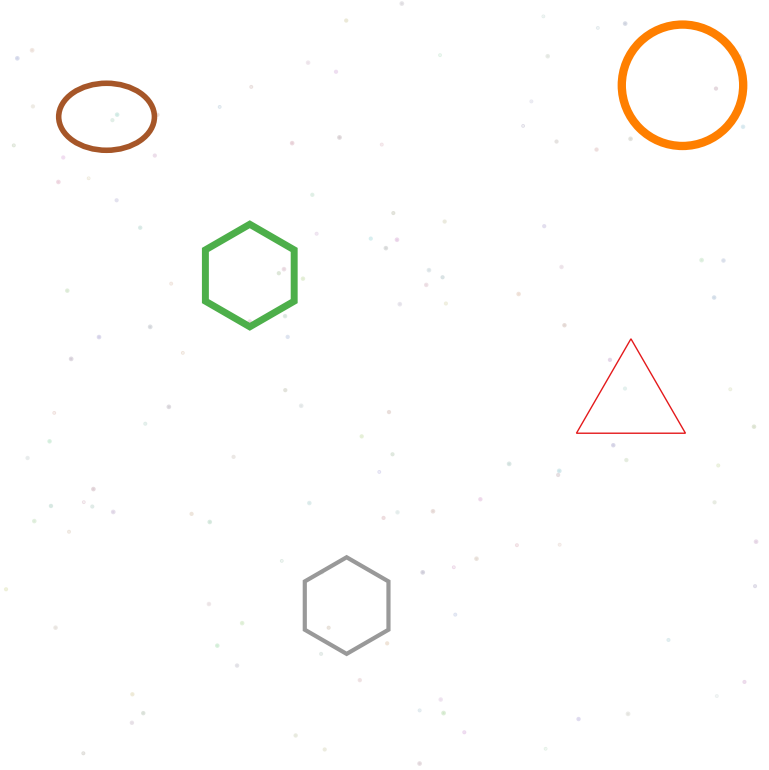[{"shape": "triangle", "thickness": 0.5, "radius": 0.41, "center": [0.819, 0.478]}, {"shape": "hexagon", "thickness": 2.5, "radius": 0.33, "center": [0.324, 0.642]}, {"shape": "circle", "thickness": 3, "radius": 0.39, "center": [0.886, 0.889]}, {"shape": "oval", "thickness": 2, "radius": 0.31, "center": [0.138, 0.848]}, {"shape": "hexagon", "thickness": 1.5, "radius": 0.31, "center": [0.45, 0.214]}]